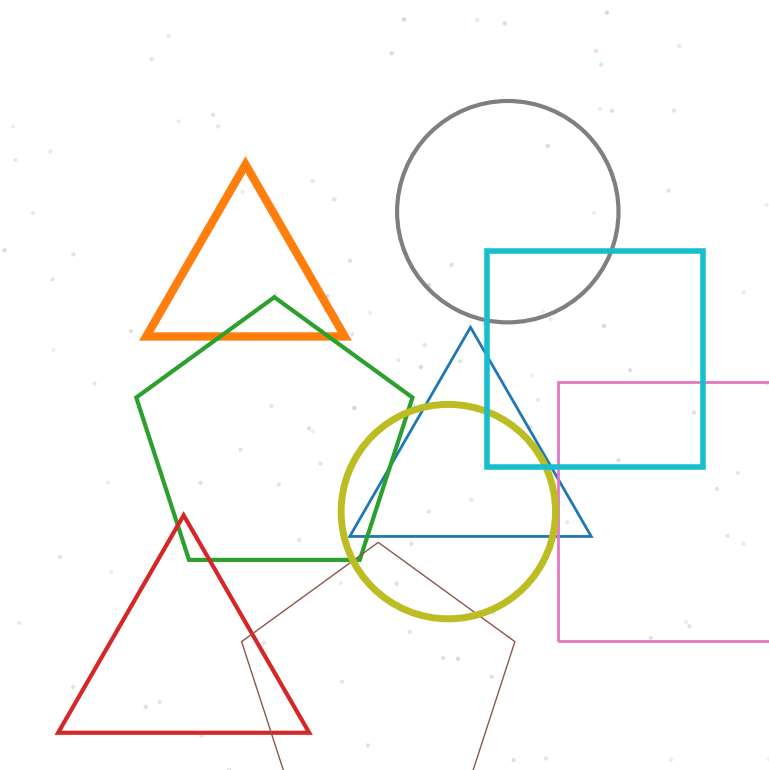[{"shape": "triangle", "thickness": 1, "radius": 0.91, "center": [0.611, 0.394]}, {"shape": "triangle", "thickness": 3, "radius": 0.74, "center": [0.319, 0.637]}, {"shape": "pentagon", "thickness": 1.5, "radius": 0.94, "center": [0.356, 0.425]}, {"shape": "triangle", "thickness": 1.5, "radius": 0.94, "center": [0.239, 0.142]}, {"shape": "pentagon", "thickness": 0.5, "radius": 0.93, "center": [0.491, 0.109]}, {"shape": "square", "thickness": 1, "radius": 0.84, "center": [0.892, 0.336]}, {"shape": "circle", "thickness": 1.5, "radius": 0.72, "center": [0.659, 0.725]}, {"shape": "circle", "thickness": 2.5, "radius": 0.7, "center": [0.582, 0.336]}, {"shape": "square", "thickness": 2, "radius": 0.7, "center": [0.773, 0.534]}]